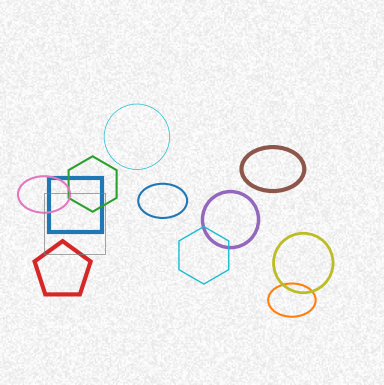[{"shape": "oval", "thickness": 1.5, "radius": 0.32, "center": [0.423, 0.478]}, {"shape": "square", "thickness": 3, "radius": 0.35, "center": [0.196, 0.467]}, {"shape": "oval", "thickness": 1.5, "radius": 0.31, "center": [0.758, 0.22]}, {"shape": "hexagon", "thickness": 1.5, "radius": 0.36, "center": [0.241, 0.522]}, {"shape": "pentagon", "thickness": 3, "radius": 0.38, "center": [0.163, 0.297]}, {"shape": "circle", "thickness": 2.5, "radius": 0.36, "center": [0.599, 0.43]}, {"shape": "oval", "thickness": 3, "radius": 0.41, "center": [0.709, 0.561]}, {"shape": "oval", "thickness": 1.5, "radius": 0.34, "center": [0.114, 0.495]}, {"shape": "square", "thickness": 0.5, "radius": 0.4, "center": [0.194, 0.42]}, {"shape": "circle", "thickness": 2, "radius": 0.39, "center": [0.788, 0.317]}, {"shape": "circle", "thickness": 0.5, "radius": 0.43, "center": [0.356, 0.645]}, {"shape": "hexagon", "thickness": 1, "radius": 0.37, "center": [0.529, 0.337]}]